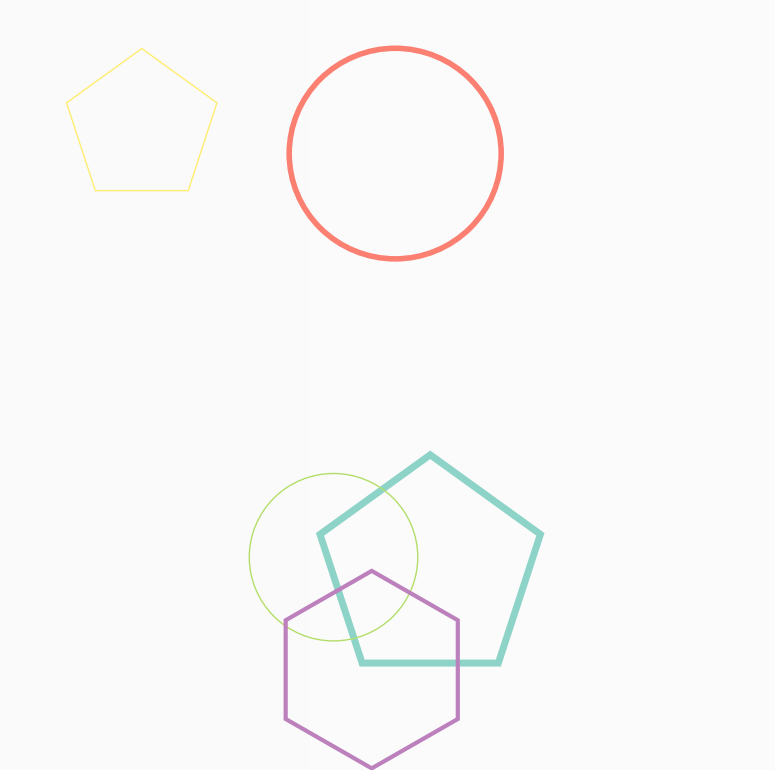[{"shape": "pentagon", "thickness": 2.5, "radius": 0.75, "center": [0.555, 0.26]}, {"shape": "circle", "thickness": 2, "radius": 0.68, "center": [0.51, 0.801]}, {"shape": "circle", "thickness": 0.5, "radius": 0.54, "center": [0.43, 0.276]}, {"shape": "hexagon", "thickness": 1.5, "radius": 0.64, "center": [0.48, 0.13]}, {"shape": "pentagon", "thickness": 0.5, "radius": 0.51, "center": [0.183, 0.835]}]